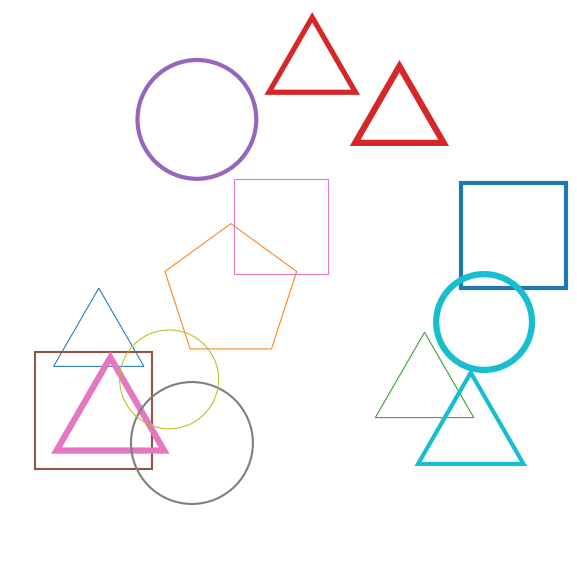[{"shape": "square", "thickness": 2, "radius": 0.46, "center": [0.889, 0.591]}, {"shape": "triangle", "thickness": 0.5, "radius": 0.45, "center": [0.171, 0.41]}, {"shape": "pentagon", "thickness": 0.5, "radius": 0.6, "center": [0.4, 0.492]}, {"shape": "triangle", "thickness": 0.5, "radius": 0.49, "center": [0.735, 0.325]}, {"shape": "triangle", "thickness": 3, "radius": 0.44, "center": [0.692, 0.796]}, {"shape": "triangle", "thickness": 2.5, "radius": 0.43, "center": [0.541, 0.883]}, {"shape": "circle", "thickness": 2, "radius": 0.51, "center": [0.341, 0.792]}, {"shape": "square", "thickness": 1, "radius": 0.51, "center": [0.161, 0.288]}, {"shape": "triangle", "thickness": 3, "radius": 0.54, "center": [0.191, 0.273]}, {"shape": "square", "thickness": 0.5, "radius": 0.41, "center": [0.487, 0.607]}, {"shape": "circle", "thickness": 1, "radius": 0.53, "center": [0.332, 0.232]}, {"shape": "circle", "thickness": 0.5, "radius": 0.43, "center": [0.293, 0.342]}, {"shape": "triangle", "thickness": 2, "radius": 0.53, "center": [0.815, 0.248]}, {"shape": "circle", "thickness": 3, "radius": 0.41, "center": [0.838, 0.442]}]